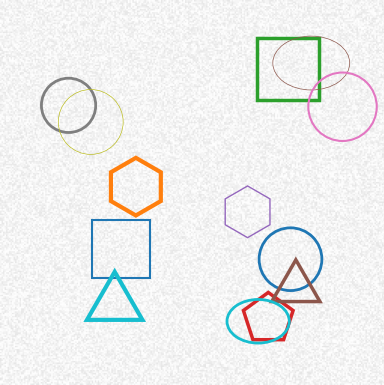[{"shape": "circle", "thickness": 2, "radius": 0.41, "center": [0.755, 0.327]}, {"shape": "square", "thickness": 1.5, "radius": 0.38, "center": [0.315, 0.353]}, {"shape": "hexagon", "thickness": 3, "radius": 0.37, "center": [0.353, 0.515]}, {"shape": "square", "thickness": 2.5, "radius": 0.4, "center": [0.749, 0.821]}, {"shape": "pentagon", "thickness": 2.5, "radius": 0.34, "center": [0.697, 0.173]}, {"shape": "hexagon", "thickness": 1, "radius": 0.34, "center": [0.643, 0.45]}, {"shape": "oval", "thickness": 0.5, "radius": 0.5, "center": [0.808, 0.836]}, {"shape": "triangle", "thickness": 2.5, "radius": 0.36, "center": [0.768, 0.253]}, {"shape": "circle", "thickness": 1.5, "radius": 0.44, "center": [0.89, 0.723]}, {"shape": "circle", "thickness": 2, "radius": 0.35, "center": [0.178, 0.726]}, {"shape": "circle", "thickness": 0.5, "radius": 0.42, "center": [0.236, 0.683]}, {"shape": "triangle", "thickness": 3, "radius": 0.42, "center": [0.298, 0.211]}, {"shape": "oval", "thickness": 2, "radius": 0.4, "center": [0.67, 0.166]}]